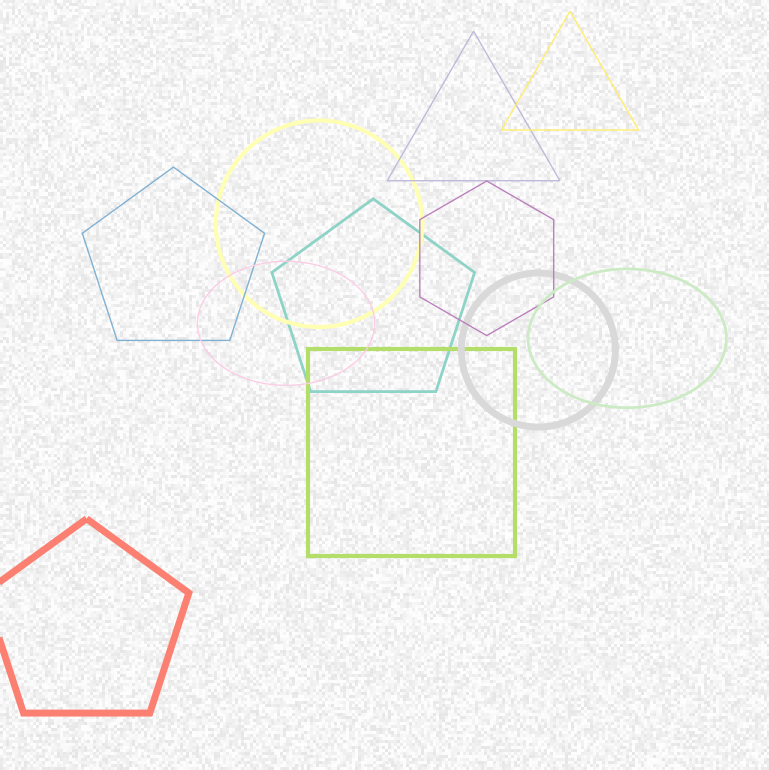[{"shape": "pentagon", "thickness": 1, "radius": 0.69, "center": [0.485, 0.603]}, {"shape": "circle", "thickness": 1.5, "radius": 0.67, "center": [0.414, 0.709]}, {"shape": "triangle", "thickness": 0.5, "radius": 0.65, "center": [0.615, 0.83]}, {"shape": "pentagon", "thickness": 2.5, "radius": 0.7, "center": [0.113, 0.187]}, {"shape": "pentagon", "thickness": 0.5, "radius": 0.62, "center": [0.225, 0.659]}, {"shape": "square", "thickness": 1.5, "radius": 0.67, "center": [0.535, 0.412]}, {"shape": "oval", "thickness": 0.5, "radius": 0.58, "center": [0.372, 0.58]}, {"shape": "circle", "thickness": 2.5, "radius": 0.5, "center": [0.699, 0.545]}, {"shape": "hexagon", "thickness": 0.5, "radius": 0.5, "center": [0.632, 0.665]}, {"shape": "oval", "thickness": 1, "radius": 0.64, "center": [0.815, 0.561]}, {"shape": "triangle", "thickness": 0.5, "radius": 0.51, "center": [0.74, 0.883]}]